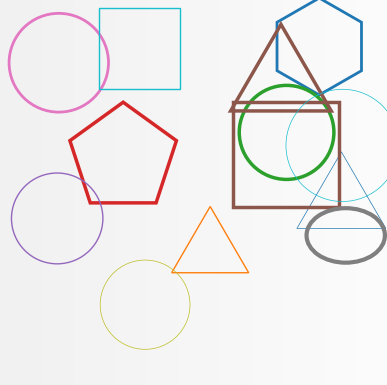[{"shape": "triangle", "thickness": 0.5, "radius": 0.66, "center": [0.881, 0.473]}, {"shape": "hexagon", "thickness": 2, "radius": 0.63, "center": [0.824, 0.879]}, {"shape": "triangle", "thickness": 1, "radius": 0.57, "center": [0.542, 0.349]}, {"shape": "circle", "thickness": 2.5, "radius": 0.61, "center": [0.74, 0.656]}, {"shape": "pentagon", "thickness": 2.5, "radius": 0.72, "center": [0.318, 0.59]}, {"shape": "circle", "thickness": 1, "radius": 0.59, "center": [0.148, 0.433]}, {"shape": "triangle", "thickness": 2.5, "radius": 0.75, "center": [0.725, 0.787]}, {"shape": "square", "thickness": 2.5, "radius": 0.68, "center": [0.738, 0.599]}, {"shape": "circle", "thickness": 2, "radius": 0.64, "center": [0.152, 0.837]}, {"shape": "oval", "thickness": 3, "radius": 0.51, "center": [0.892, 0.389]}, {"shape": "circle", "thickness": 0.5, "radius": 0.58, "center": [0.374, 0.209]}, {"shape": "square", "thickness": 1, "radius": 0.53, "center": [0.36, 0.875]}, {"shape": "circle", "thickness": 0.5, "radius": 0.73, "center": [0.884, 0.622]}]